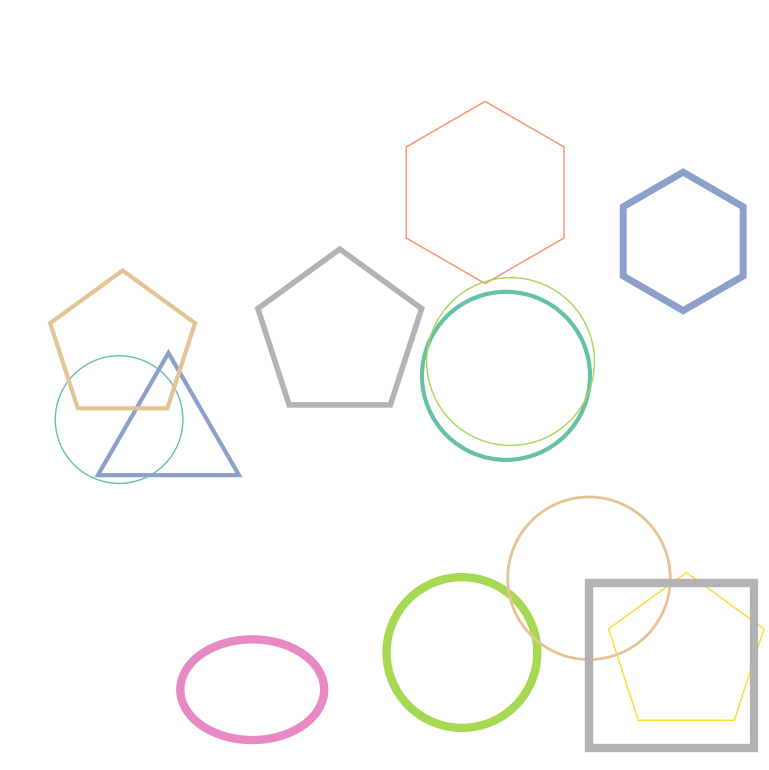[{"shape": "circle", "thickness": 0.5, "radius": 0.41, "center": [0.155, 0.455]}, {"shape": "circle", "thickness": 1.5, "radius": 0.55, "center": [0.657, 0.512]}, {"shape": "hexagon", "thickness": 0.5, "radius": 0.59, "center": [0.63, 0.75]}, {"shape": "hexagon", "thickness": 2.5, "radius": 0.45, "center": [0.887, 0.686]}, {"shape": "triangle", "thickness": 1.5, "radius": 0.53, "center": [0.219, 0.436]}, {"shape": "oval", "thickness": 3, "radius": 0.47, "center": [0.328, 0.104]}, {"shape": "circle", "thickness": 0.5, "radius": 0.54, "center": [0.663, 0.53]}, {"shape": "circle", "thickness": 3, "radius": 0.49, "center": [0.6, 0.153]}, {"shape": "pentagon", "thickness": 0.5, "radius": 0.53, "center": [0.891, 0.15]}, {"shape": "pentagon", "thickness": 1.5, "radius": 0.49, "center": [0.159, 0.55]}, {"shape": "circle", "thickness": 1, "radius": 0.53, "center": [0.765, 0.249]}, {"shape": "square", "thickness": 3, "radius": 0.53, "center": [0.872, 0.136]}, {"shape": "pentagon", "thickness": 2, "radius": 0.56, "center": [0.441, 0.565]}]